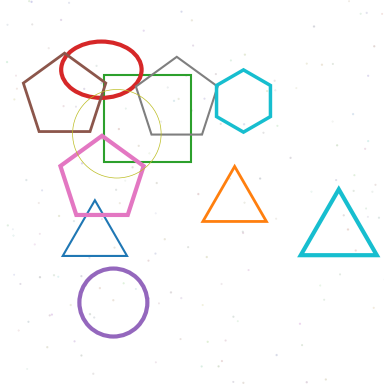[{"shape": "triangle", "thickness": 1.5, "radius": 0.48, "center": [0.246, 0.383]}, {"shape": "triangle", "thickness": 2, "radius": 0.48, "center": [0.609, 0.472]}, {"shape": "square", "thickness": 1.5, "radius": 0.56, "center": [0.383, 0.692]}, {"shape": "oval", "thickness": 3, "radius": 0.52, "center": [0.263, 0.819]}, {"shape": "circle", "thickness": 3, "radius": 0.44, "center": [0.294, 0.214]}, {"shape": "pentagon", "thickness": 2, "radius": 0.56, "center": [0.168, 0.749]}, {"shape": "pentagon", "thickness": 3, "radius": 0.57, "center": [0.265, 0.534]}, {"shape": "pentagon", "thickness": 1.5, "radius": 0.56, "center": [0.459, 0.741]}, {"shape": "circle", "thickness": 0.5, "radius": 0.57, "center": [0.304, 0.653]}, {"shape": "hexagon", "thickness": 2.5, "radius": 0.4, "center": [0.632, 0.738]}, {"shape": "triangle", "thickness": 3, "radius": 0.57, "center": [0.88, 0.394]}]